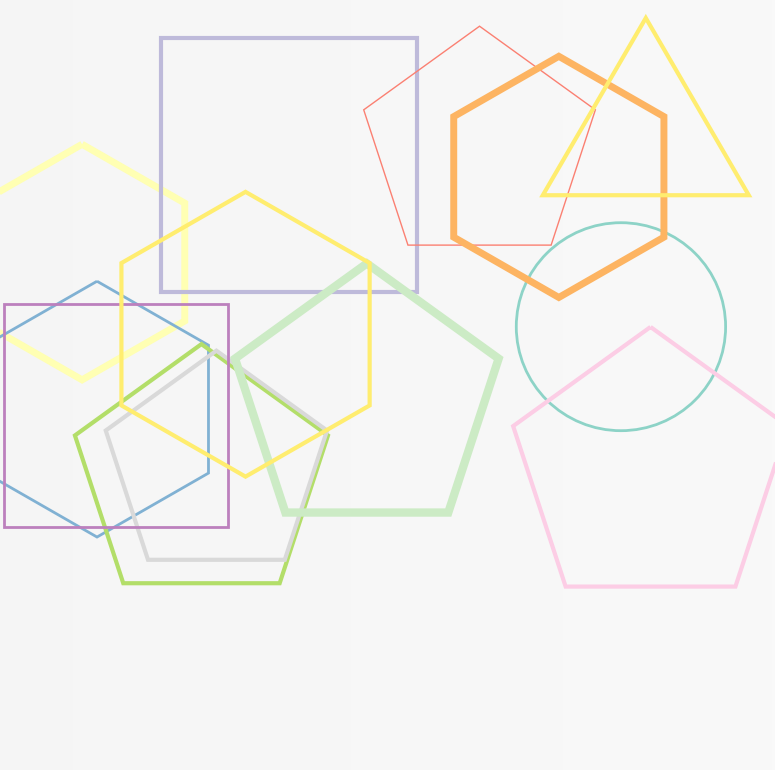[{"shape": "circle", "thickness": 1, "radius": 0.68, "center": [0.801, 0.576]}, {"shape": "hexagon", "thickness": 2.5, "radius": 0.76, "center": [0.106, 0.66]}, {"shape": "square", "thickness": 1.5, "radius": 0.82, "center": [0.373, 0.786]}, {"shape": "pentagon", "thickness": 0.5, "radius": 0.79, "center": [0.619, 0.809]}, {"shape": "hexagon", "thickness": 1, "radius": 0.83, "center": [0.125, 0.469]}, {"shape": "hexagon", "thickness": 2.5, "radius": 0.78, "center": [0.721, 0.77]}, {"shape": "pentagon", "thickness": 1.5, "radius": 0.86, "center": [0.26, 0.381]}, {"shape": "pentagon", "thickness": 1.5, "radius": 0.93, "center": [0.839, 0.389]}, {"shape": "pentagon", "thickness": 1.5, "radius": 0.75, "center": [0.279, 0.394]}, {"shape": "square", "thickness": 1, "radius": 0.72, "center": [0.15, 0.46]}, {"shape": "pentagon", "thickness": 3, "radius": 0.89, "center": [0.473, 0.479]}, {"shape": "triangle", "thickness": 1.5, "radius": 0.77, "center": [0.833, 0.823]}, {"shape": "hexagon", "thickness": 1.5, "radius": 0.92, "center": [0.317, 0.566]}]